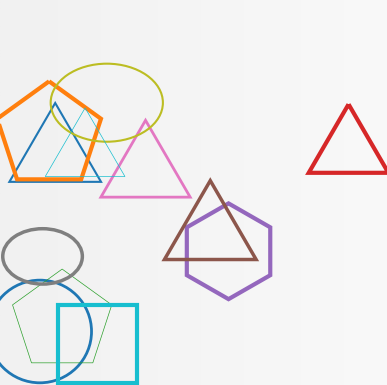[{"shape": "circle", "thickness": 2, "radius": 0.67, "center": [0.103, 0.139]}, {"shape": "triangle", "thickness": 1.5, "radius": 0.68, "center": [0.142, 0.596]}, {"shape": "pentagon", "thickness": 3, "radius": 0.7, "center": [0.127, 0.648]}, {"shape": "pentagon", "thickness": 0.5, "radius": 0.67, "center": [0.16, 0.166]}, {"shape": "triangle", "thickness": 3, "radius": 0.59, "center": [0.899, 0.611]}, {"shape": "hexagon", "thickness": 3, "radius": 0.62, "center": [0.59, 0.347]}, {"shape": "triangle", "thickness": 2.5, "radius": 0.68, "center": [0.543, 0.394]}, {"shape": "triangle", "thickness": 2, "radius": 0.67, "center": [0.376, 0.554]}, {"shape": "oval", "thickness": 2.5, "radius": 0.51, "center": [0.11, 0.334]}, {"shape": "oval", "thickness": 1.5, "radius": 0.72, "center": [0.276, 0.733]}, {"shape": "square", "thickness": 3, "radius": 0.51, "center": [0.252, 0.106]}, {"shape": "triangle", "thickness": 0.5, "radius": 0.59, "center": [0.22, 0.601]}]